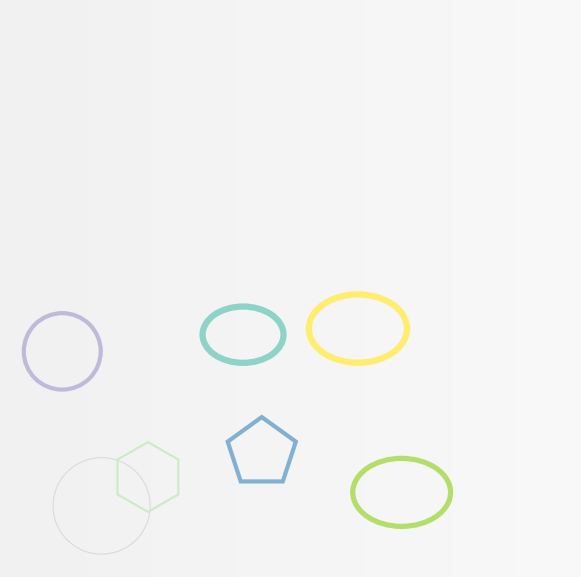[{"shape": "oval", "thickness": 3, "radius": 0.35, "center": [0.418, 0.42]}, {"shape": "circle", "thickness": 2, "radius": 0.33, "center": [0.107, 0.391]}, {"shape": "pentagon", "thickness": 2, "radius": 0.31, "center": [0.45, 0.215]}, {"shape": "oval", "thickness": 2.5, "radius": 0.42, "center": [0.691, 0.147]}, {"shape": "circle", "thickness": 0.5, "radius": 0.42, "center": [0.175, 0.123]}, {"shape": "hexagon", "thickness": 1, "radius": 0.3, "center": [0.254, 0.173]}, {"shape": "oval", "thickness": 3, "radius": 0.42, "center": [0.616, 0.43]}]